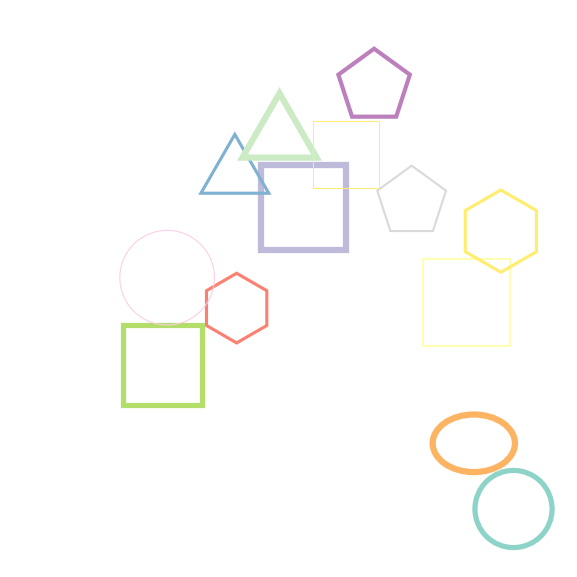[{"shape": "circle", "thickness": 2.5, "radius": 0.33, "center": [0.889, 0.118]}, {"shape": "square", "thickness": 1, "radius": 0.38, "center": [0.808, 0.475]}, {"shape": "square", "thickness": 3, "radius": 0.37, "center": [0.525, 0.64]}, {"shape": "hexagon", "thickness": 1.5, "radius": 0.3, "center": [0.41, 0.466]}, {"shape": "triangle", "thickness": 1.5, "radius": 0.34, "center": [0.407, 0.698]}, {"shape": "oval", "thickness": 3, "radius": 0.36, "center": [0.82, 0.232]}, {"shape": "square", "thickness": 2.5, "radius": 0.34, "center": [0.281, 0.367]}, {"shape": "circle", "thickness": 0.5, "radius": 0.41, "center": [0.289, 0.518]}, {"shape": "pentagon", "thickness": 1, "radius": 0.31, "center": [0.713, 0.65]}, {"shape": "pentagon", "thickness": 2, "radius": 0.33, "center": [0.648, 0.85]}, {"shape": "triangle", "thickness": 3, "radius": 0.37, "center": [0.484, 0.763]}, {"shape": "hexagon", "thickness": 1.5, "radius": 0.36, "center": [0.867, 0.599]}, {"shape": "square", "thickness": 0.5, "radius": 0.29, "center": [0.599, 0.731]}]